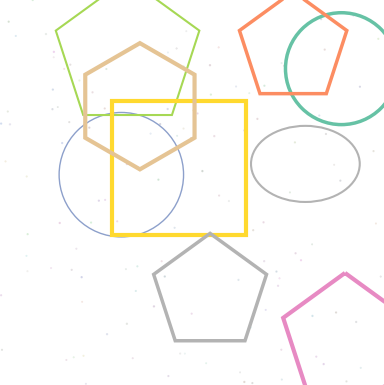[{"shape": "circle", "thickness": 2.5, "radius": 0.73, "center": [0.887, 0.822]}, {"shape": "pentagon", "thickness": 2.5, "radius": 0.73, "center": [0.761, 0.875]}, {"shape": "circle", "thickness": 1, "radius": 0.81, "center": [0.315, 0.546]}, {"shape": "pentagon", "thickness": 3, "radius": 0.84, "center": [0.896, 0.122]}, {"shape": "pentagon", "thickness": 1.5, "radius": 0.98, "center": [0.331, 0.86]}, {"shape": "square", "thickness": 3, "radius": 0.87, "center": [0.464, 0.563]}, {"shape": "hexagon", "thickness": 3, "radius": 0.82, "center": [0.363, 0.724]}, {"shape": "pentagon", "thickness": 2.5, "radius": 0.77, "center": [0.546, 0.24]}, {"shape": "oval", "thickness": 1.5, "radius": 0.71, "center": [0.793, 0.574]}]